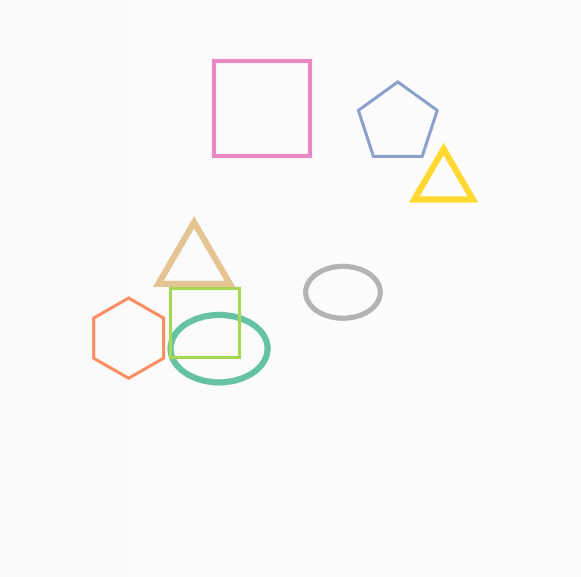[{"shape": "oval", "thickness": 3, "radius": 0.42, "center": [0.377, 0.395]}, {"shape": "hexagon", "thickness": 1.5, "radius": 0.35, "center": [0.221, 0.414]}, {"shape": "pentagon", "thickness": 1.5, "radius": 0.36, "center": [0.684, 0.786]}, {"shape": "square", "thickness": 2, "radius": 0.41, "center": [0.451, 0.812]}, {"shape": "square", "thickness": 1.5, "radius": 0.3, "center": [0.352, 0.44]}, {"shape": "triangle", "thickness": 3, "radius": 0.29, "center": [0.763, 0.683]}, {"shape": "triangle", "thickness": 3, "radius": 0.36, "center": [0.334, 0.543]}, {"shape": "oval", "thickness": 2.5, "radius": 0.32, "center": [0.59, 0.493]}]